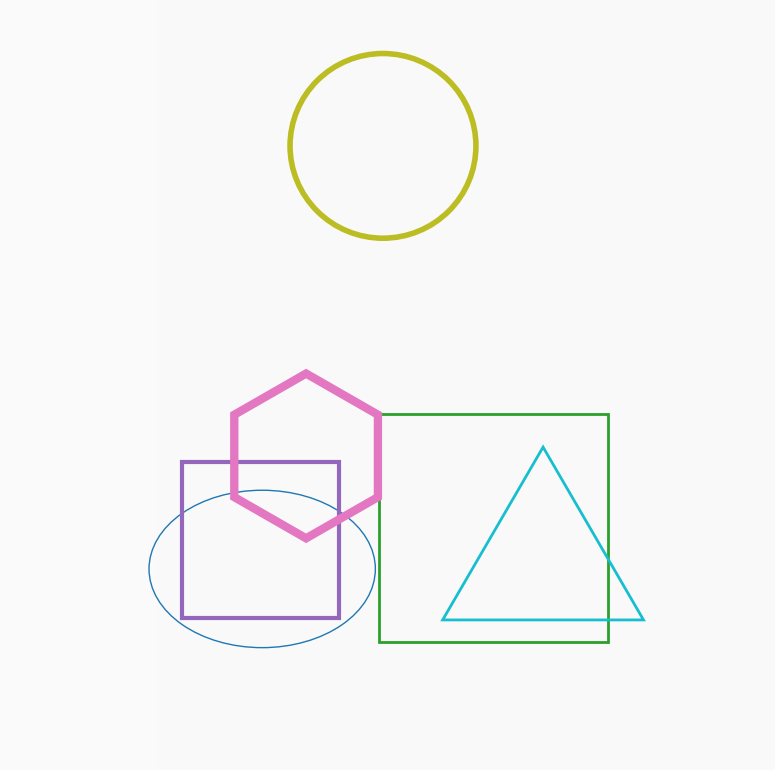[{"shape": "oval", "thickness": 0.5, "radius": 0.73, "center": [0.338, 0.261]}, {"shape": "square", "thickness": 1, "radius": 0.74, "center": [0.637, 0.314]}, {"shape": "square", "thickness": 1.5, "radius": 0.51, "center": [0.336, 0.299]}, {"shape": "hexagon", "thickness": 3, "radius": 0.53, "center": [0.395, 0.408]}, {"shape": "circle", "thickness": 2, "radius": 0.6, "center": [0.494, 0.811]}, {"shape": "triangle", "thickness": 1, "radius": 0.75, "center": [0.701, 0.27]}]